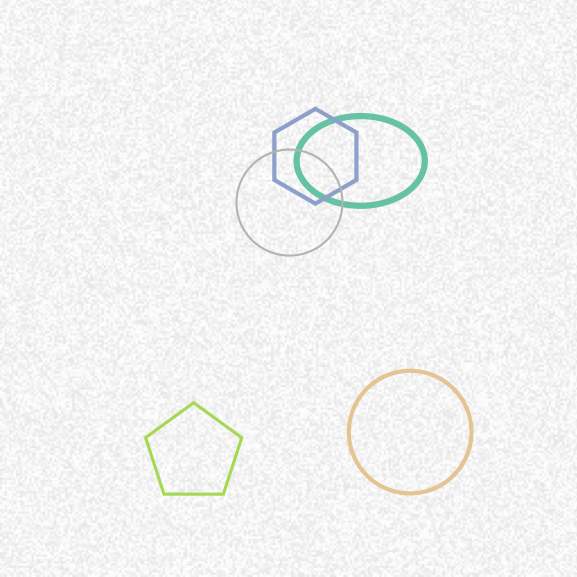[{"shape": "oval", "thickness": 3, "radius": 0.56, "center": [0.625, 0.72]}, {"shape": "hexagon", "thickness": 2, "radius": 0.41, "center": [0.546, 0.729]}, {"shape": "pentagon", "thickness": 1.5, "radius": 0.44, "center": [0.335, 0.214]}, {"shape": "circle", "thickness": 2, "radius": 0.53, "center": [0.71, 0.251]}, {"shape": "circle", "thickness": 1, "radius": 0.46, "center": [0.501, 0.648]}]